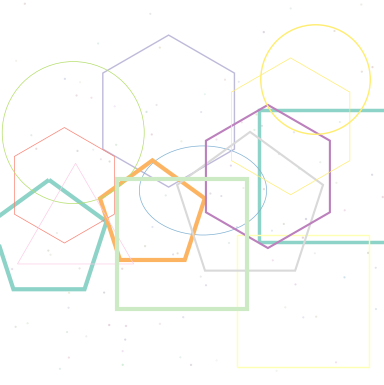[{"shape": "square", "thickness": 2.5, "radius": 0.86, "center": [0.844, 0.543]}, {"shape": "pentagon", "thickness": 3, "radius": 0.79, "center": [0.127, 0.376]}, {"shape": "square", "thickness": 1, "radius": 0.86, "center": [0.787, 0.218]}, {"shape": "hexagon", "thickness": 1, "radius": 0.99, "center": [0.438, 0.711]}, {"shape": "hexagon", "thickness": 0.5, "radius": 0.75, "center": [0.167, 0.519]}, {"shape": "oval", "thickness": 0.5, "radius": 0.83, "center": [0.527, 0.505]}, {"shape": "pentagon", "thickness": 3, "radius": 0.71, "center": [0.396, 0.44]}, {"shape": "circle", "thickness": 0.5, "radius": 0.92, "center": [0.19, 0.656]}, {"shape": "triangle", "thickness": 0.5, "radius": 0.87, "center": [0.196, 0.402]}, {"shape": "pentagon", "thickness": 1.5, "radius": 1.0, "center": [0.65, 0.458]}, {"shape": "hexagon", "thickness": 1.5, "radius": 0.93, "center": [0.696, 0.542]}, {"shape": "square", "thickness": 3, "radius": 0.84, "center": [0.473, 0.367]}, {"shape": "hexagon", "thickness": 0.5, "radius": 0.89, "center": [0.755, 0.672]}, {"shape": "circle", "thickness": 1, "radius": 0.71, "center": [0.82, 0.793]}]